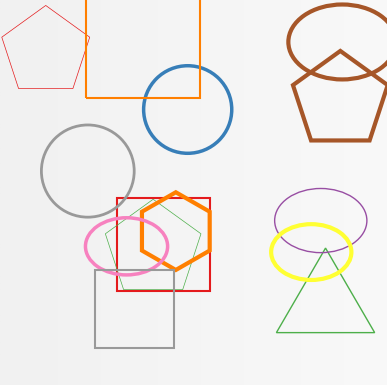[{"shape": "square", "thickness": 1.5, "radius": 0.6, "center": [0.422, 0.364]}, {"shape": "pentagon", "thickness": 0.5, "radius": 0.6, "center": [0.118, 0.867]}, {"shape": "circle", "thickness": 2.5, "radius": 0.57, "center": [0.484, 0.716]}, {"shape": "triangle", "thickness": 1, "radius": 0.73, "center": [0.84, 0.209]}, {"shape": "pentagon", "thickness": 0.5, "radius": 0.65, "center": [0.395, 0.353]}, {"shape": "oval", "thickness": 1, "radius": 0.6, "center": [0.828, 0.427]}, {"shape": "hexagon", "thickness": 3, "radius": 0.5, "center": [0.454, 0.4]}, {"shape": "square", "thickness": 1.5, "radius": 0.74, "center": [0.369, 0.892]}, {"shape": "oval", "thickness": 3, "radius": 0.52, "center": [0.803, 0.345]}, {"shape": "pentagon", "thickness": 3, "radius": 0.64, "center": [0.878, 0.739]}, {"shape": "oval", "thickness": 3, "radius": 0.7, "center": [0.883, 0.891]}, {"shape": "oval", "thickness": 2.5, "radius": 0.53, "center": [0.327, 0.36]}, {"shape": "circle", "thickness": 2, "radius": 0.6, "center": [0.227, 0.556]}, {"shape": "square", "thickness": 1.5, "radius": 0.51, "center": [0.347, 0.197]}]